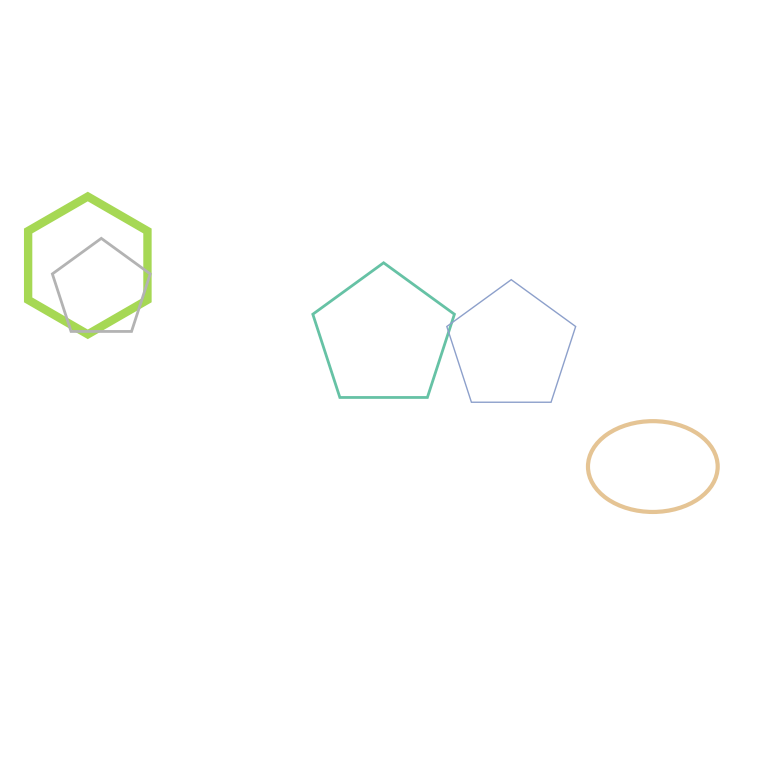[{"shape": "pentagon", "thickness": 1, "radius": 0.48, "center": [0.498, 0.562]}, {"shape": "pentagon", "thickness": 0.5, "radius": 0.44, "center": [0.664, 0.549]}, {"shape": "hexagon", "thickness": 3, "radius": 0.45, "center": [0.114, 0.655]}, {"shape": "oval", "thickness": 1.5, "radius": 0.42, "center": [0.848, 0.394]}, {"shape": "pentagon", "thickness": 1, "radius": 0.33, "center": [0.132, 0.624]}]